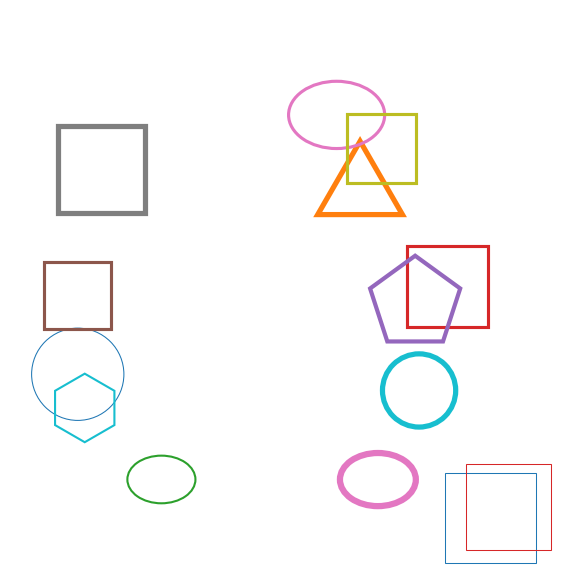[{"shape": "square", "thickness": 0.5, "radius": 0.39, "center": [0.849, 0.102]}, {"shape": "circle", "thickness": 0.5, "radius": 0.4, "center": [0.135, 0.351]}, {"shape": "triangle", "thickness": 2.5, "radius": 0.42, "center": [0.624, 0.67]}, {"shape": "oval", "thickness": 1, "radius": 0.29, "center": [0.279, 0.169]}, {"shape": "square", "thickness": 1.5, "radius": 0.35, "center": [0.775, 0.503]}, {"shape": "square", "thickness": 0.5, "radius": 0.37, "center": [0.88, 0.121]}, {"shape": "pentagon", "thickness": 2, "radius": 0.41, "center": [0.719, 0.474]}, {"shape": "square", "thickness": 1.5, "radius": 0.29, "center": [0.134, 0.487]}, {"shape": "oval", "thickness": 3, "radius": 0.33, "center": [0.654, 0.169]}, {"shape": "oval", "thickness": 1.5, "radius": 0.42, "center": [0.583, 0.8]}, {"shape": "square", "thickness": 2.5, "radius": 0.38, "center": [0.176, 0.706]}, {"shape": "square", "thickness": 1.5, "radius": 0.3, "center": [0.661, 0.742]}, {"shape": "hexagon", "thickness": 1, "radius": 0.3, "center": [0.147, 0.293]}, {"shape": "circle", "thickness": 2.5, "radius": 0.32, "center": [0.726, 0.323]}]